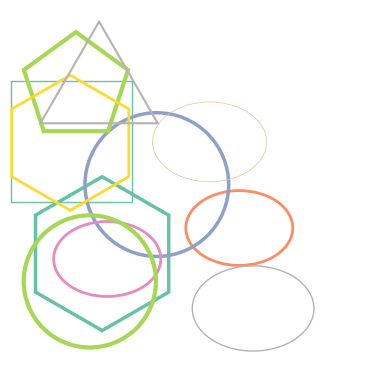[{"shape": "square", "thickness": 1, "radius": 0.79, "center": [0.185, 0.633]}, {"shape": "hexagon", "thickness": 2.5, "radius": 1.0, "center": [0.265, 0.341]}, {"shape": "oval", "thickness": 2, "radius": 0.69, "center": [0.621, 0.408]}, {"shape": "circle", "thickness": 2.5, "radius": 0.93, "center": [0.407, 0.521]}, {"shape": "oval", "thickness": 2, "radius": 0.7, "center": [0.278, 0.327]}, {"shape": "pentagon", "thickness": 3, "radius": 0.71, "center": [0.197, 0.774]}, {"shape": "circle", "thickness": 3, "radius": 0.86, "center": [0.233, 0.269]}, {"shape": "hexagon", "thickness": 2, "radius": 0.88, "center": [0.183, 0.629]}, {"shape": "oval", "thickness": 0.5, "radius": 0.74, "center": [0.544, 0.631]}, {"shape": "triangle", "thickness": 1.5, "radius": 0.88, "center": [0.257, 0.768]}, {"shape": "oval", "thickness": 1, "radius": 0.79, "center": [0.657, 0.199]}]